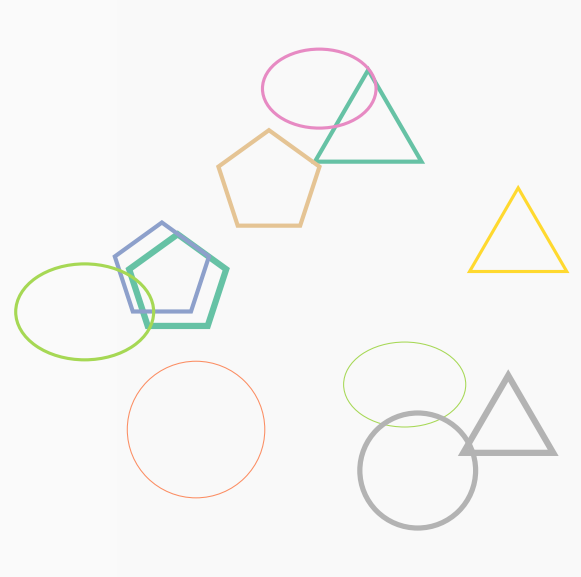[{"shape": "triangle", "thickness": 2, "radius": 0.53, "center": [0.633, 0.772]}, {"shape": "pentagon", "thickness": 3, "radius": 0.44, "center": [0.306, 0.506]}, {"shape": "circle", "thickness": 0.5, "radius": 0.59, "center": [0.337, 0.255]}, {"shape": "pentagon", "thickness": 2, "radius": 0.43, "center": [0.279, 0.529]}, {"shape": "oval", "thickness": 1.5, "radius": 0.49, "center": [0.549, 0.846]}, {"shape": "oval", "thickness": 1.5, "radius": 0.59, "center": [0.146, 0.459]}, {"shape": "oval", "thickness": 0.5, "radius": 0.53, "center": [0.696, 0.333]}, {"shape": "triangle", "thickness": 1.5, "radius": 0.48, "center": [0.891, 0.577]}, {"shape": "pentagon", "thickness": 2, "radius": 0.46, "center": [0.463, 0.682]}, {"shape": "circle", "thickness": 2.5, "radius": 0.5, "center": [0.719, 0.184]}, {"shape": "triangle", "thickness": 3, "radius": 0.45, "center": [0.874, 0.26]}]